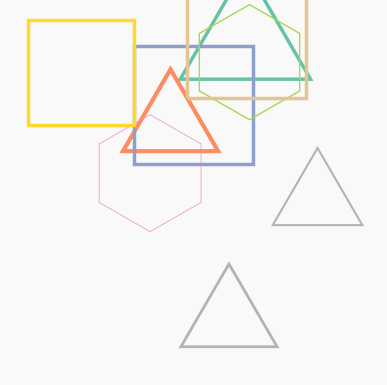[{"shape": "triangle", "thickness": 2.5, "radius": 0.97, "center": [0.633, 0.891]}, {"shape": "triangle", "thickness": 3, "radius": 0.71, "center": [0.44, 0.678]}, {"shape": "square", "thickness": 2.5, "radius": 0.77, "center": [0.5, 0.728]}, {"shape": "hexagon", "thickness": 0.5, "radius": 0.76, "center": [0.387, 0.55]}, {"shape": "hexagon", "thickness": 1, "radius": 0.75, "center": [0.644, 0.838]}, {"shape": "square", "thickness": 2.5, "radius": 0.68, "center": [0.209, 0.811]}, {"shape": "square", "thickness": 2.5, "radius": 0.77, "center": [0.635, 0.9]}, {"shape": "triangle", "thickness": 1.5, "radius": 0.67, "center": [0.819, 0.482]}, {"shape": "triangle", "thickness": 2, "radius": 0.72, "center": [0.591, 0.171]}]